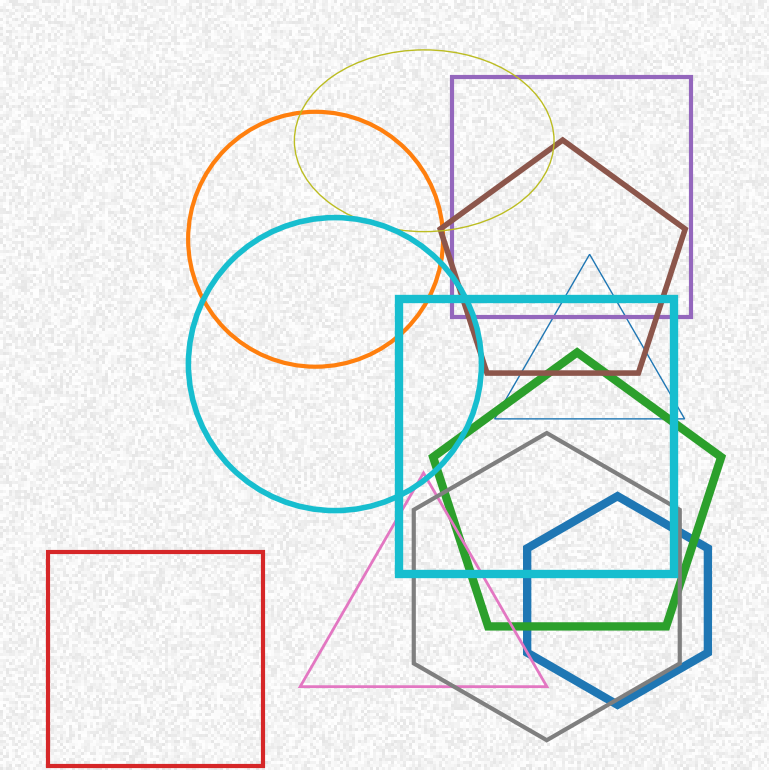[{"shape": "hexagon", "thickness": 3, "radius": 0.68, "center": [0.802, 0.22]}, {"shape": "triangle", "thickness": 0.5, "radius": 0.71, "center": [0.766, 0.527]}, {"shape": "circle", "thickness": 1.5, "radius": 0.83, "center": [0.41, 0.689]}, {"shape": "pentagon", "thickness": 3, "radius": 0.98, "center": [0.75, 0.346]}, {"shape": "square", "thickness": 1.5, "radius": 0.7, "center": [0.202, 0.144]}, {"shape": "square", "thickness": 1.5, "radius": 0.78, "center": [0.742, 0.744]}, {"shape": "pentagon", "thickness": 2, "radius": 0.84, "center": [0.731, 0.651]}, {"shape": "triangle", "thickness": 1, "radius": 0.93, "center": [0.55, 0.201]}, {"shape": "hexagon", "thickness": 1.5, "radius": 1.0, "center": [0.71, 0.238]}, {"shape": "oval", "thickness": 0.5, "radius": 0.84, "center": [0.551, 0.817]}, {"shape": "circle", "thickness": 2, "radius": 0.95, "center": [0.435, 0.527]}, {"shape": "square", "thickness": 3, "radius": 0.89, "center": [0.697, 0.433]}]